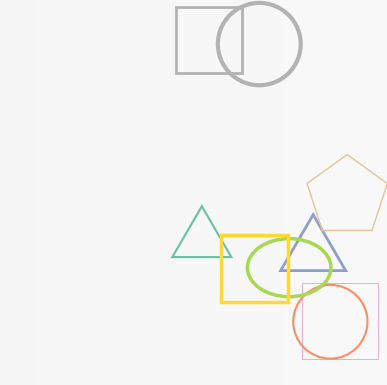[{"shape": "triangle", "thickness": 1.5, "radius": 0.44, "center": [0.521, 0.376]}, {"shape": "circle", "thickness": 1.5, "radius": 0.48, "center": [0.853, 0.164]}, {"shape": "triangle", "thickness": 2, "radius": 0.48, "center": [0.808, 0.346]}, {"shape": "square", "thickness": 0.5, "radius": 0.49, "center": [0.877, 0.166]}, {"shape": "oval", "thickness": 2.5, "radius": 0.54, "center": [0.746, 0.305]}, {"shape": "square", "thickness": 2.5, "radius": 0.43, "center": [0.657, 0.303]}, {"shape": "pentagon", "thickness": 1, "radius": 0.54, "center": [0.896, 0.49]}, {"shape": "square", "thickness": 2, "radius": 0.43, "center": [0.539, 0.896]}, {"shape": "circle", "thickness": 3, "radius": 0.53, "center": [0.669, 0.885]}]